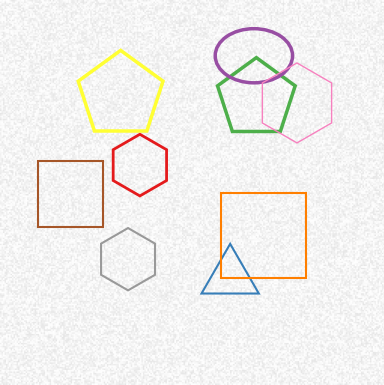[{"shape": "hexagon", "thickness": 2, "radius": 0.4, "center": [0.363, 0.571]}, {"shape": "triangle", "thickness": 1.5, "radius": 0.43, "center": [0.598, 0.281]}, {"shape": "pentagon", "thickness": 2.5, "radius": 0.53, "center": [0.666, 0.744]}, {"shape": "oval", "thickness": 2.5, "radius": 0.5, "center": [0.659, 0.855]}, {"shape": "square", "thickness": 1.5, "radius": 0.55, "center": [0.684, 0.389]}, {"shape": "pentagon", "thickness": 2.5, "radius": 0.58, "center": [0.313, 0.753]}, {"shape": "square", "thickness": 1.5, "radius": 0.43, "center": [0.183, 0.496]}, {"shape": "hexagon", "thickness": 1, "radius": 0.52, "center": [0.771, 0.733]}, {"shape": "hexagon", "thickness": 1.5, "radius": 0.4, "center": [0.333, 0.327]}]